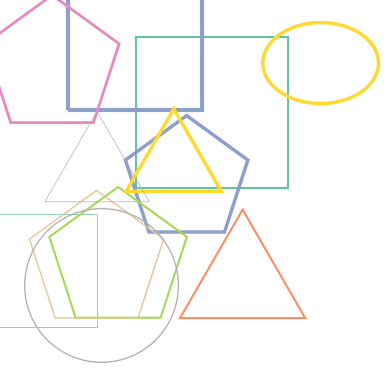[{"shape": "square", "thickness": 0.5, "radius": 0.74, "center": [0.105, 0.297]}, {"shape": "square", "thickness": 1.5, "radius": 0.98, "center": [0.551, 0.708]}, {"shape": "triangle", "thickness": 1.5, "radius": 0.94, "center": [0.63, 0.268]}, {"shape": "pentagon", "thickness": 2.5, "radius": 0.84, "center": [0.485, 0.533]}, {"shape": "square", "thickness": 3, "radius": 0.87, "center": [0.35, 0.888]}, {"shape": "pentagon", "thickness": 2, "radius": 0.91, "center": [0.135, 0.83]}, {"shape": "pentagon", "thickness": 1.5, "radius": 0.94, "center": [0.307, 0.327]}, {"shape": "triangle", "thickness": 2.5, "radius": 0.71, "center": [0.451, 0.574]}, {"shape": "oval", "thickness": 2.5, "radius": 0.75, "center": [0.833, 0.836]}, {"shape": "pentagon", "thickness": 1, "radius": 0.92, "center": [0.251, 0.322]}, {"shape": "triangle", "thickness": 0.5, "radius": 0.78, "center": [0.252, 0.554]}, {"shape": "circle", "thickness": 1, "radius": 1.0, "center": [0.264, 0.259]}]